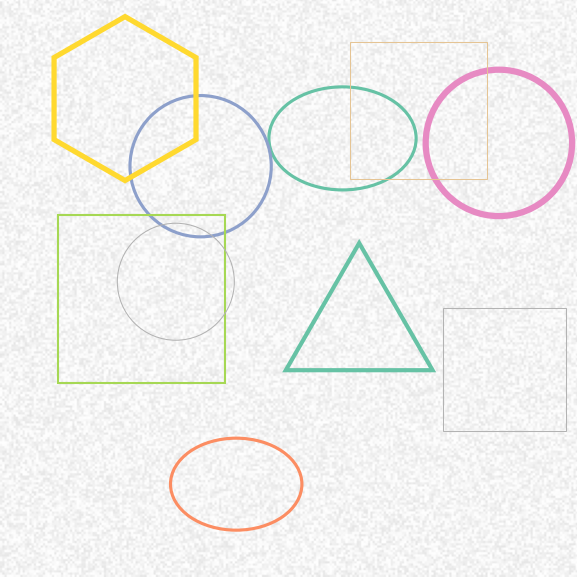[{"shape": "triangle", "thickness": 2, "radius": 0.73, "center": [0.622, 0.431]}, {"shape": "oval", "thickness": 1.5, "radius": 0.64, "center": [0.593, 0.759]}, {"shape": "oval", "thickness": 1.5, "radius": 0.57, "center": [0.409, 0.161]}, {"shape": "circle", "thickness": 1.5, "radius": 0.61, "center": [0.347, 0.711]}, {"shape": "circle", "thickness": 3, "radius": 0.63, "center": [0.864, 0.752]}, {"shape": "square", "thickness": 1, "radius": 0.72, "center": [0.245, 0.481]}, {"shape": "hexagon", "thickness": 2.5, "radius": 0.71, "center": [0.217, 0.828]}, {"shape": "square", "thickness": 0.5, "radius": 0.59, "center": [0.724, 0.807]}, {"shape": "square", "thickness": 0.5, "radius": 0.53, "center": [0.873, 0.359]}, {"shape": "circle", "thickness": 0.5, "radius": 0.51, "center": [0.304, 0.511]}]